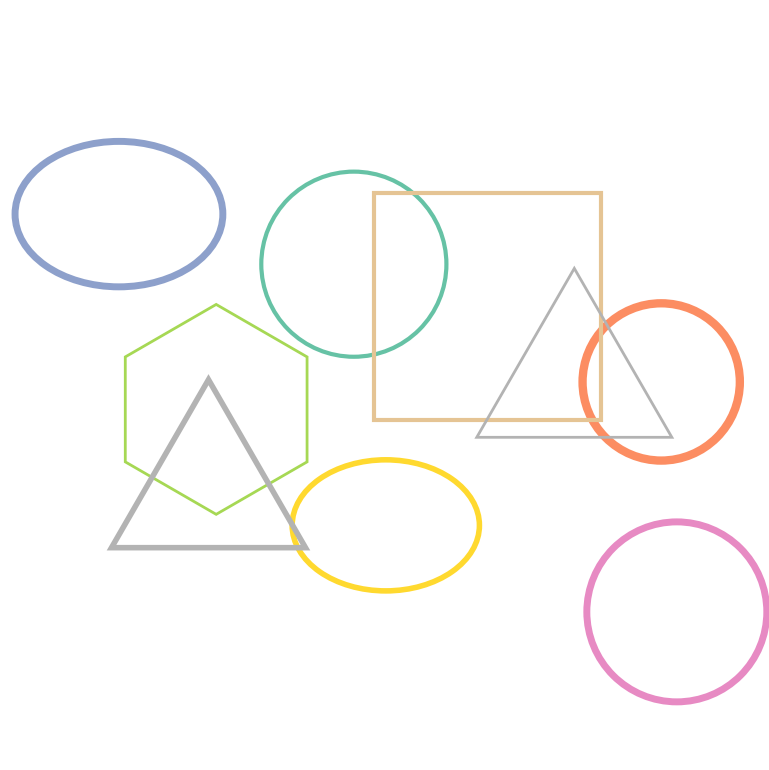[{"shape": "circle", "thickness": 1.5, "radius": 0.6, "center": [0.46, 0.657]}, {"shape": "circle", "thickness": 3, "radius": 0.51, "center": [0.859, 0.504]}, {"shape": "oval", "thickness": 2.5, "radius": 0.67, "center": [0.154, 0.722]}, {"shape": "circle", "thickness": 2.5, "radius": 0.58, "center": [0.879, 0.205]}, {"shape": "hexagon", "thickness": 1, "radius": 0.68, "center": [0.281, 0.468]}, {"shape": "oval", "thickness": 2, "radius": 0.61, "center": [0.501, 0.318]}, {"shape": "square", "thickness": 1.5, "radius": 0.74, "center": [0.633, 0.601]}, {"shape": "triangle", "thickness": 1, "radius": 0.73, "center": [0.746, 0.505]}, {"shape": "triangle", "thickness": 2, "radius": 0.73, "center": [0.271, 0.361]}]